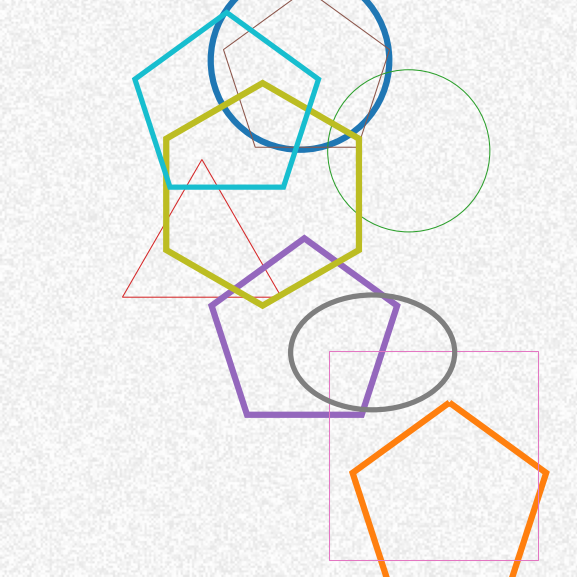[{"shape": "circle", "thickness": 3, "radius": 0.77, "center": [0.519, 0.894]}, {"shape": "pentagon", "thickness": 3, "radius": 0.88, "center": [0.778, 0.126]}, {"shape": "circle", "thickness": 0.5, "radius": 0.7, "center": [0.708, 0.738]}, {"shape": "triangle", "thickness": 0.5, "radius": 0.79, "center": [0.35, 0.564]}, {"shape": "pentagon", "thickness": 3, "radius": 0.84, "center": [0.527, 0.418]}, {"shape": "pentagon", "thickness": 0.5, "radius": 0.76, "center": [0.531, 0.867]}, {"shape": "square", "thickness": 0.5, "radius": 0.9, "center": [0.751, 0.21]}, {"shape": "oval", "thickness": 2.5, "radius": 0.71, "center": [0.645, 0.389]}, {"shape": "hexagon", "thickness": 3, "radius": 0.96, "center": [0.455, 0.663]}, {"shape": "pentagon", "thickness": 2.5, "radius": 0.84, "center": [0.393, 0.81]}]